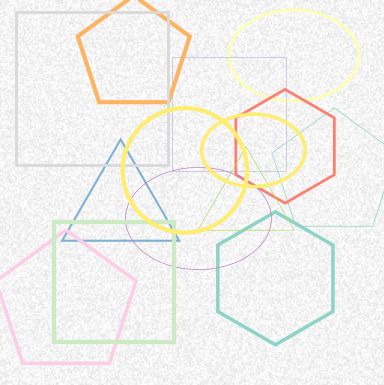[{"shape": "hexagon", "thickness": 2.5, "radius": 0.86, "center": [0.715, 0.277]}, {"shape": "pentagon", "thickness": 0.5, "radius": 0.85, "center": [0.868, 0.55]}, {"shape": "oval", "thickness": 2, "radius": 0.84, "center": [0.763, 0.856]}, {"shape": "square", "thickness": 0.5, "radius": 0.74, "center": [0.595, 0.704]}, {"shape": "hexagon", "thickness": 2, "radius": 0.74, "center": [0.74, 0.62]}, {"shape": "triangle", "thickness": 1.5, "radius": 0.88, "center": [0.313, 0.462]}, {"shape": "pentagon", "thickness": 3, "radius": 0.77, "center": [0.348, 0.858]}, {"shape": "triangle", "thickness": 0.5, "radius": 0.72, "center": [0.639, 0.474]}, {"shape": "pentagon", "thickness": 2.5, "radius": 0.96, "center": [0.172, 0.211]}, {"shape": "square", "thickness": 2, "radius": 0.99, "center": [0.239, 0.77]}, {"shape": "oval", "thickness": 0.5, "radius": 0.95, "center": [0.515, 0.432]}, {"shape": "square", "thickness": 3, "radius": 0.78, "center": [0.297, 0.268]}, {"shape": "circle", "thickness": 3, "radius": 0.81, "center": [0.48, 0.558]}, {"shape": "oval", "thickness": 2.5, "radius": 0.67, "center": [0.658, 0.609]}]